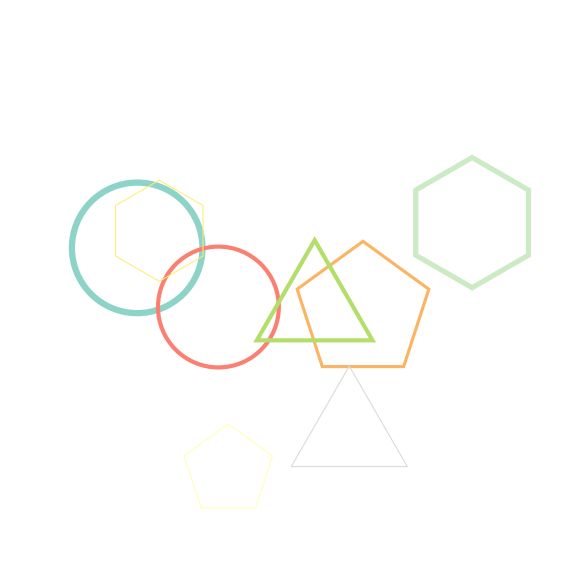[{"shape": "circle", "thickness": 3, "radius": 0.57, "center": [0.238, 0.57]}, {"shape": "pentagon", "thickness": 0.5, "radius": 0.4, "center": [0.395, 0.185]}, {"shape": "circle", "thickness": 2, "radius": 0.52, "center": [0.378, 0.468]}, {"shape": "pentagon", "thickness": 1.5, "radius": 0.6, "center": [0.629, 0.461]}, {"shape": "triangle", "thickness": 2, "radius": 0.58, "center": [0.545, 0.468]}, {"shape": "triangle", "thickness": 0.5, "radius": 0.58, "center": [0.605, 0.249]}, {"shape": "hexagon", "thickness": 2.5, "radius": 0.56, "center": [0.818, 0.614]}, {"shape": "hexagon", "thickness": 0.5, "radius": 0.44, "center": [0.276, 0.6]}]